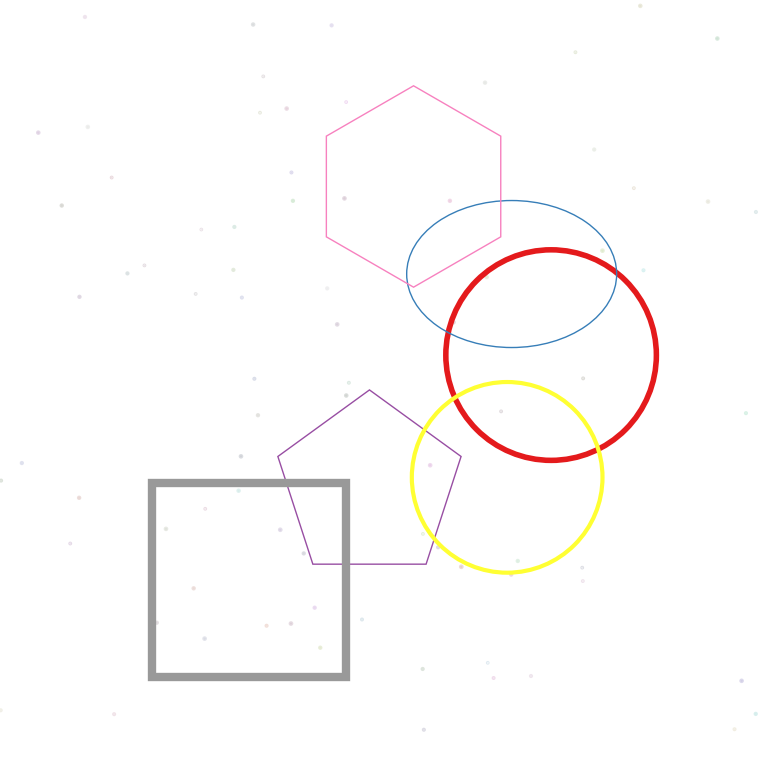[{"shape": "circle", "thickness": 2, "radius": 0.68, "center": [0.716, 0.539]}, {"shape": "oval", "thickness": 0.5, "radius": 0.68, "center": [0.665, 0.644]}, {"shape": "pentagon", "thickness": 0.5, "radius": 0.63, "center": [0.48, 0.369]}, {"shape": "circle", "thickness": 1.5, "radius": 0.62, "center": [0.659, 0.38]}, {"shape": "hexagon", "thickness": 0.5, "radius": 0.65, "center": [0.537, 0.758]}, {"shape": "square", "thickness": 3, "radius": 0.63, "center": [0.323, 0.247]}]